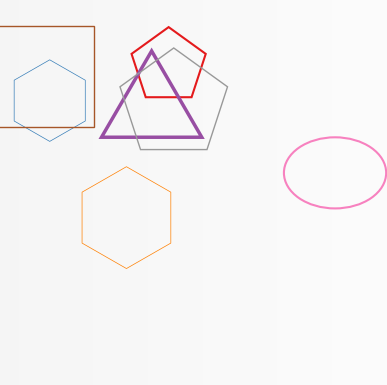[{"shape": "pentagon", "thickness": 1.5, "radius": 0.5, "center": [0.435, 0.829]}, {"shape": "hexagon", "thickness": 0.5, "radius": 0.53, "center": [0.128, 0.739]}, {"shape": "triangle", "thickness": 2.5, "radius": 0.75, "center": [0.391, 0.718]}, {"shape": "hexagon", "thickness": 0.5, "radius": 0.66, "center": [0.326, 0.435]}, {"shape": "square", "thickness": 1, "radius": 0.66, "center": [0.111, 0.801]}, {"shape": "oval", "thickness": 1.5, "radius": 0.66, "center": [0.865, 0.551]}, {"shape": "pentagon", "thickness": 1, "radius": 0.73, "center": [0.448, 0.729]}]